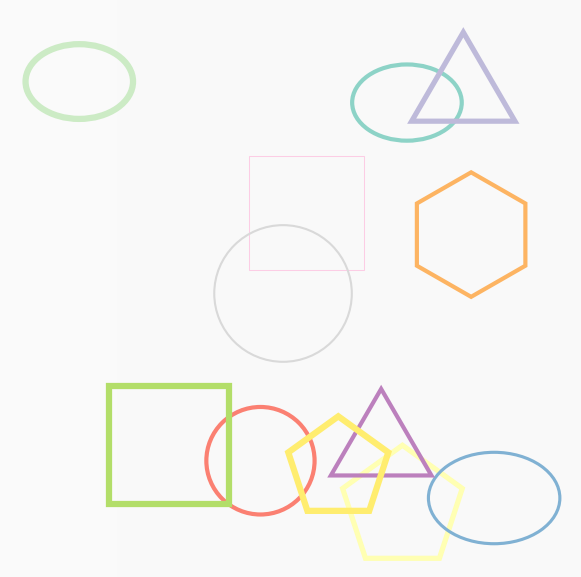[{"shape": "oval", "thickness": 2, "radius": 0.47, "center": [0.7, 0.822]}, {"shape": "pentagon", "thickness": 2.5, "radius": 0.54, "center": [0.692, 0.12]}, {"shape": "triangle", "thickness": 2.5, "radius": 0.51, "center": [0.797, 0.841]}, {"shape": "circle", "thickness": 2, "radius": 0.47, "center": [0.448, 0.201]}, {"shape": "oval", "thickness": 1.5, "radius": 0.57, "center": [0.85, 0.137]}, {"shape": "hexagon", "thickness": 2, "radius": 0.54, "center": [0.811, 0.593]}, {"shape": "square", "thickness": 3, "radius": 0.51, "center": [0.291, 0.229]}, {"shape": "square", "thickness": 0.5, "radius": 0.49, "center": [0.527, 0.63]}, {"shape": "circle", "thickness": 1, "radius": 0.59, "center": [0.487, 0.491]}, {"shape": "triangle", "thickness": 2, "radius": 0.5, "center": [0.656, 0.226]}, {"shape": "oval", "thickness": 3, "radius": 0.46, "center": [0.136, 0.858]}, {"shape": "pentagon", "thickness": 3, "radius": 0.45, "center": [0.582, 0.188]}]